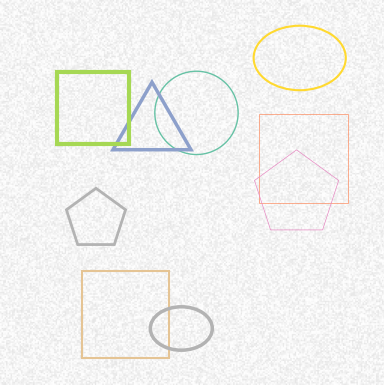[{"shape": "circle", "thickness": 1, "radius": 0.54, "center": [0.51, 0.707]}, {"shape": "square", "thickness": 0.5, "radius": 0.58, "center": [0.789, 0.588]}, {"shape": "triangle", "thickness": 2.5, "radius": 0.58, "center": [0.395, 0.67]}, {"shape": "pentagon", "thickness": 0.5, "radius": 0.57, "center": [0.77, 0.496]}, {"shape": "square", "thickness": 3, "radius": 0.47, "center": [0.242, 0.72]}, {"shape": "oval", "thickness": 1.5, "radius": 0.6, "center": [0.779, 0.849]}, {"shape": "square", "thickness": 1.5, "radius": 0.57, "center": [0.326, 0.182]}, {"shape": "oval", "thickness": 2.5, "radius": 0.4, "center": [0.471, 0.147]}, {"shape": "pentagon", "thickness": 2, "radius": 0.4, "center": [0.249, 0.43]}]